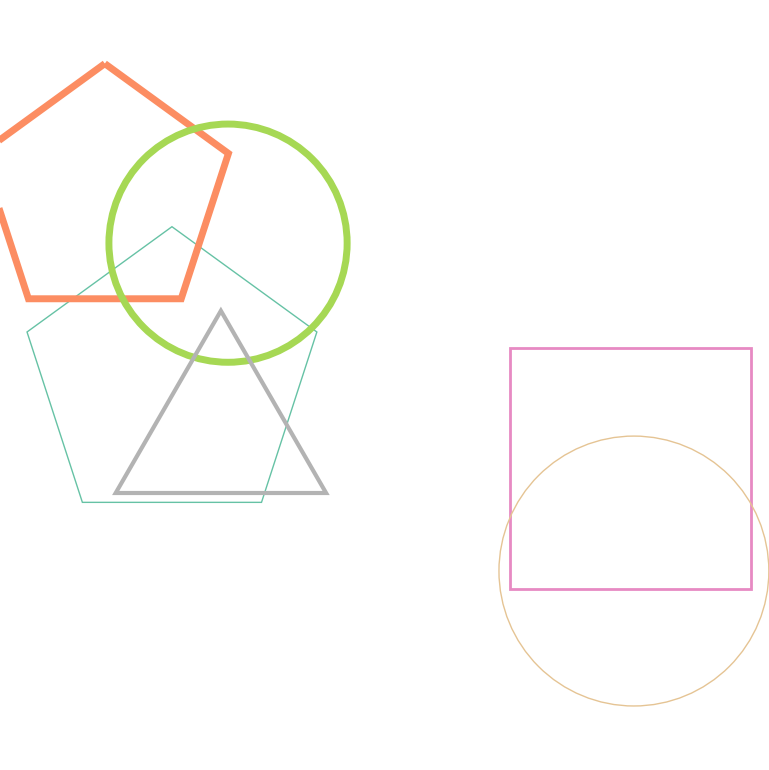[{"shape": "pentagon", "thickness": 0.5, "radius": 0.99, "center": [0.223, 0.508]}, {"shape": "pentagon", "thickness": 2.5, "radius": 0.84, "center": [0.136, 0.749]}, {"shape": "square", "thickness": 1, "radius": 0.78, "center": [0.818, 0.391]}, {"shape": "circle", "thickness": 2.5, "radius": 0.77, "center": [0.296, 0.684]}, {"shape": "circle", "thickness": 0.5, "radius": 0.88, "center": [0.823, 0.258]}, {"shape": "triangle", "thickness": 1.5, "radius": 0.79, "center": [0.287, 0.439]}]